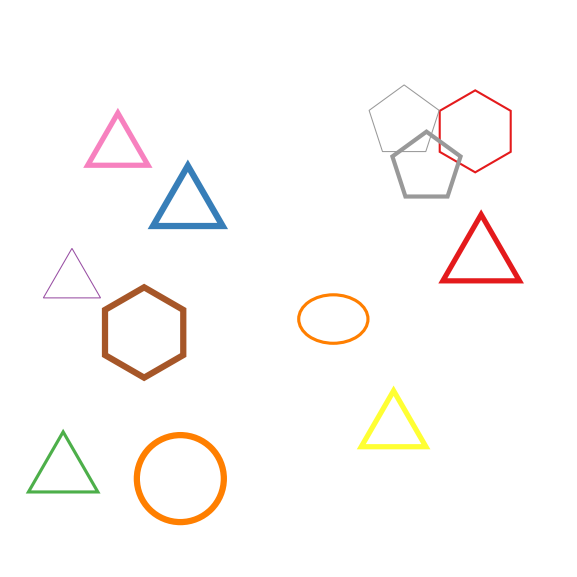[{"shape": "hexagon", "thickness": 1, "radius": 0.35, "center": [0.823, 0.772]}, {"shape": "triangle", "thickness": 2.5, "radius": 0.38, "center": [0.833, 0.551]}, {"shape": "triangle", "thickness": 3, "radius": 0.35, "center": [0.325, 0.643]}, {"shape": "triangle", "thickness": 1.5, "radius": 0.35, "center": [0.109, 0.182]}, {"shape": "triangle", "thickness": 0.5, "radius": 0.29, "center": [0.125, 0.512]}, {"shape": "oval", "thickness": 1.5, "radius": 0.3, "center": [0.577, 0.447]}, {"shape": "circle", "thickness": 3, "radius": 0.38, "center": [0.312, 0.17]}, {"shape": "triangle", "thickness": 2.5, "radius": 0.32, "center": [0.682, 0.258]}, {"shape": "hexagon", "thickness": 3, "radius": 0.39, "center": [0.25, 0.423]}, {"shape": "triangle", "thickness": 2.5, "radius": 0.3, "center": [0.204, 0.743]}, {"shape": "pentagon", "thickness": 0.5, "radius": 0.32, "center": [0.7, 0.788]}, {"shape": "pentagon", "thickness": 2, "radius": 0.31, "center": [0.739, 0.709]}]